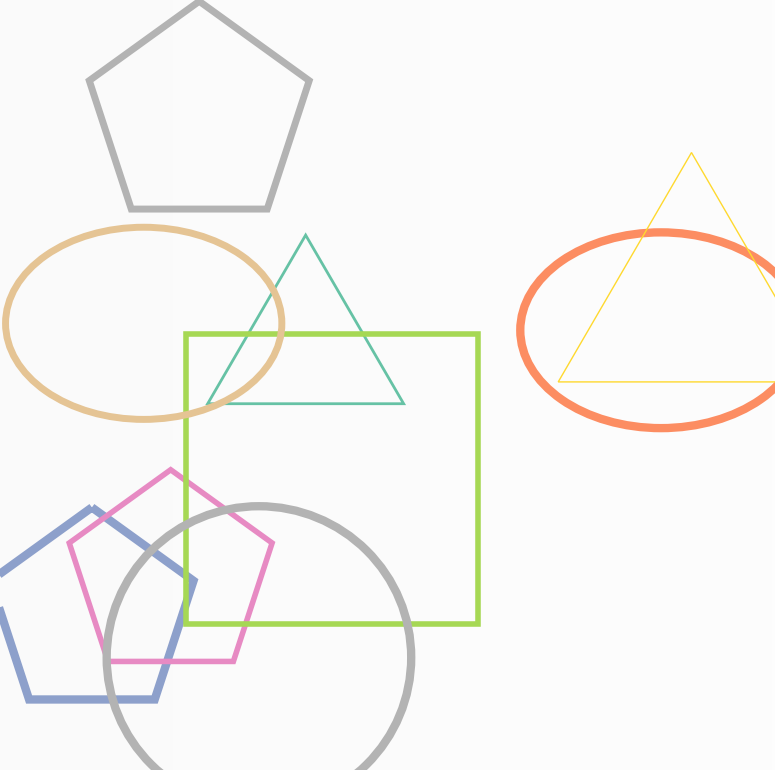[{"shape": "triangle", "thickness": 1, "radius": 0.73, "center": [0.394, 0.549]}, {"shape": "oval", "thickness": 3, "radius": 0.91, "center": [0.853, 0.571]}, {"shape": "pentagon", "thickness": 3, "radius": 0.69, "center": [0.119, 0.203]}, {"shape": "pentagon", "thickness": 2, "radius": 0.69, "center": [0.22, 0.252]}, {"shape": "square", "thickness": 2, "radius": 0.94, "center": [0.428, 0.378]}, {"shape": "triangle", "thickness": 0.5, "radius": 0.99, "center": [0.892, 0.603]}, {"shape": "oval", "thickness": 2.5, "radius": 0.89, "center": [0.185, 0.58]}, {"shape": "pentagon", "thickness": 2.5, "radius": 0.75, "center": [0.257, 0.849]}, {"shape": "circle", "thickness": 3, "radius": 0.98, "center": [0.334, 0.146]}]